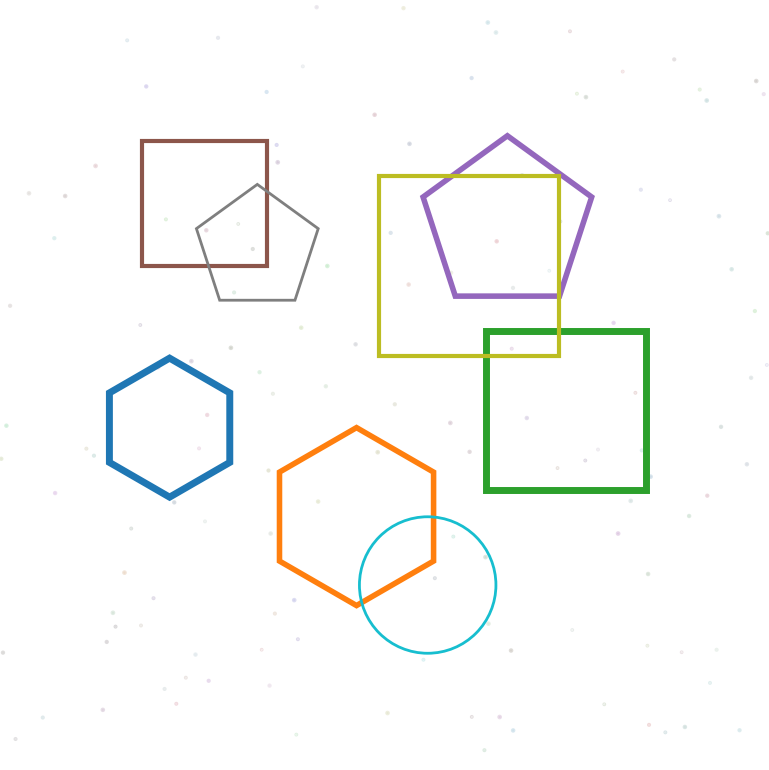[{"shape": "hexagon", "thickness": 2.5, "radius": 0.45, "center": [0.22, 0.445]}, {"shape": "hexagon", "thickness": 2, "radius": 0.58, "center": [0.463, 0.329]}, {"shape": "square", "thickness": 2.5, "radius": 0.52, "center": [0.735, 0.467]}, {"shape": "pentagon", "thickness": 2, "radius": 0.58, "center": [0.659, 0.709]}, {"shape": "square", "thickness": 1.5, "radius": 0.41, "center": [0.265, 0.736]}, {"shape": "pentagon", "thickness": 1, "radius": 0.42, "center": [0.334, 0.677]}, {"shape": "square", "thickness": 1.5, "radius": 0.59, "center": [0.609, 0.655]}, {"shape": "circle", "thickness": 1, "radius": 0.44, "center": [0.555, 0.24]}]